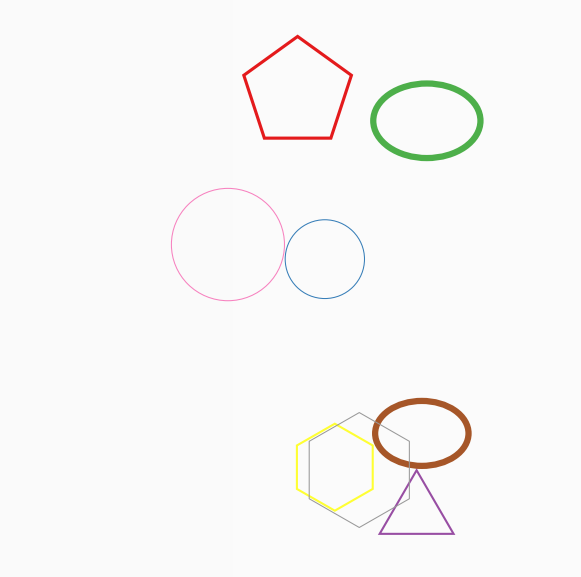[{"shape": "pentagon", "thickness": 1.5, "radius": 0.49, "center": [0.512, 0.839]}, {"shape": "circle", "thickness": 0.5, "radius": 0.34, "center": [0.559, 0.55]}, {"shape": "oval", "thickness": 3, "radius": 0.46, "center": [0.734, 0.79]}, {"shape": "triangle", "thickness": 1, "radius": 0.37, "center": [0.717, 0.111]}, {"shape": "hexagon", "thickness": 1, "radius": 0.38, "center": [0.576, 0.19]}, {"shape": "oval", "thickness": 3, "radius": 0.4, "center": [0.726, 0.249]}, {"shape": "circle", "thickness": 0.5, "radius": 0.49, "center": [0.392, 0.576]}, {"shape": "hexagon", "thickness": 0.5, "radius": 0.5, "center": [0.618, 0.185]}]